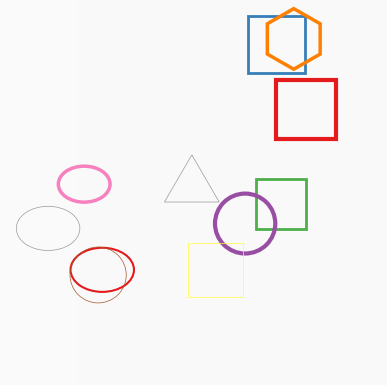[{"shape": "oval", "thickness": 1.5, "radius": 0.41, "center": [0.264, 0.299]}, {"shape": "square", "thickness": 3, "radius": 0.39, "center": [0.789, 0.715]}, {"shape": "square", "thickness": 2, "radius": 0.37, "center": [0.713, 0.884]}, {"shape": "square", "thickness": 2, "radius": 0.32, "center": [0.726, 0.47]}, {"shape": "circle", "thickness": 3, "radius": 0.39, "center": [0.633, 0.419]}, {"shape": "hexagon", "thickness": 2.5, "radius": 0.39, "center": [0.758, 0.899]}, {"shape": "square", "thickness": 0.5, "radius": 0.35, "center": [0.556, 0.299]}, {"shape": "circle", "thickness": 0.5, "radius": 0.36, "center": [0.253, 0.286]}, {"shape": "oval", "thickness": 2.5, "radius": 0.33, "center": [0.217, 0.522]}, {"shape": "triangle", "thickness": 0.5, "radius": 0.41, "center": [0.495, 0.516]}, {"shape": "oval", "thickness": 0.5, "radius": 0.41, "center": [0.124, 0.407]}]